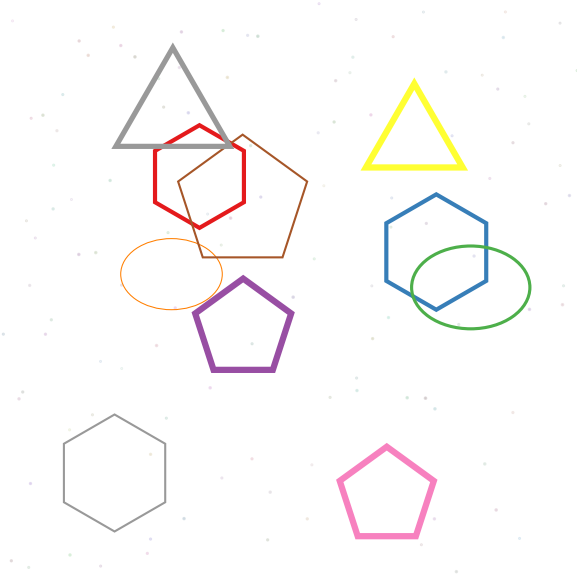[{"shape": "hexagon", "thickness": 2, "radius": 0.44, "center": [0.345, 0.693]}, {"shape": "hexagon", "thickness": 2, "radius": 0.5, "center": [0.755, 0.563]}, {"shape": "oval", "thickness": 1.5, "radius": 0.51, "center": [0.815, 0.501]}, {"shape": "pentagon", "thickness": 3, "radius": 0.44, "center": [0.421, 0.429]}, {"shape": "oval", "thickness": 0.5, "radius": 0.44, "center": [0.297, 0.524]}, {"shape": "triangle", "thickness": 3, "radius": 0.48, "center": [0.717, 0.758]}, {"shape": "pentagon", "thickness": 1, "radius": 0.59, "center": [0.42, 0.649]}, {"shape": "pentagon", "thickness": 3, "radius": 0.43, "center": [0.67, 0.14]}, {"shape": "triangle", "thickness": 2.5, "radius": 0.57, "center": [0.299, 0.803]}, {"shape": "hexagon", "thickness": 1, "radius": 0.51, "center": [0.198, 0.18]}]